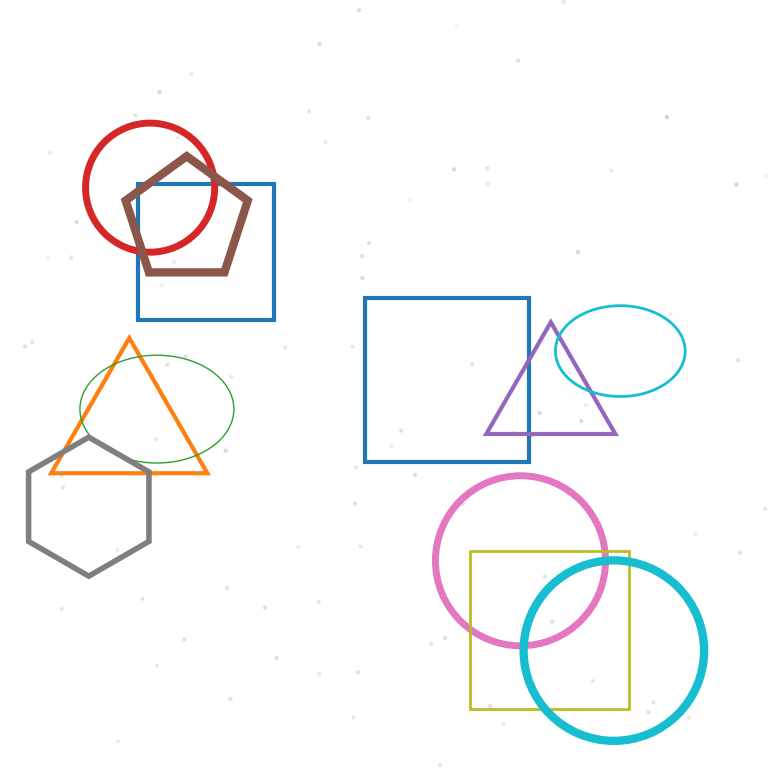[{"shape": "square", "thickness": 1.5, "radius": 0.53, "center": [0.581, 0.507]}, {"shape": "square", "thickness": 1.5, "radius": 0.44, "center": [0.267, 0.673]}, {"shape": "triangle", "thickness": 1.5, "radius": 0.59, "center": [0.168, 0.444]}, {"shape": "oval", "thickness": 0.5, "radius": 0.5, "center": [0.204, 0.469]}, {"shape": "circle", "thickness": 2.5, "radius": 0.42, "center": [0.195, 0.756]}, {"shape": "triangle", "thickness": 1.5, "radius": 0.48, "center": [0.715, 0.485]}, {"shape": "pentagon", "thickness": 3, "radius": 0.42, "center": [0.242, 0.714]}, {"shape": "circle", "thickness": 2.5, "radius": 0.55, "center": [0.676, 0.272]}, {"shape": "hexagon", "thickness": 2, "radius": 0.45, "center": [0.115, 0.342]}, {"shape": "square", "thickness": 1, "radius": 0.51, "center": [0.714, 0.182]}, {"shape": "circle", "thickness": 3, "radius": 0.59, "center": [0.797, 0.155]}, {"shape": "oval", "thickness": 1, "radius": 0.42, "center": [0.806, 0.544]}]